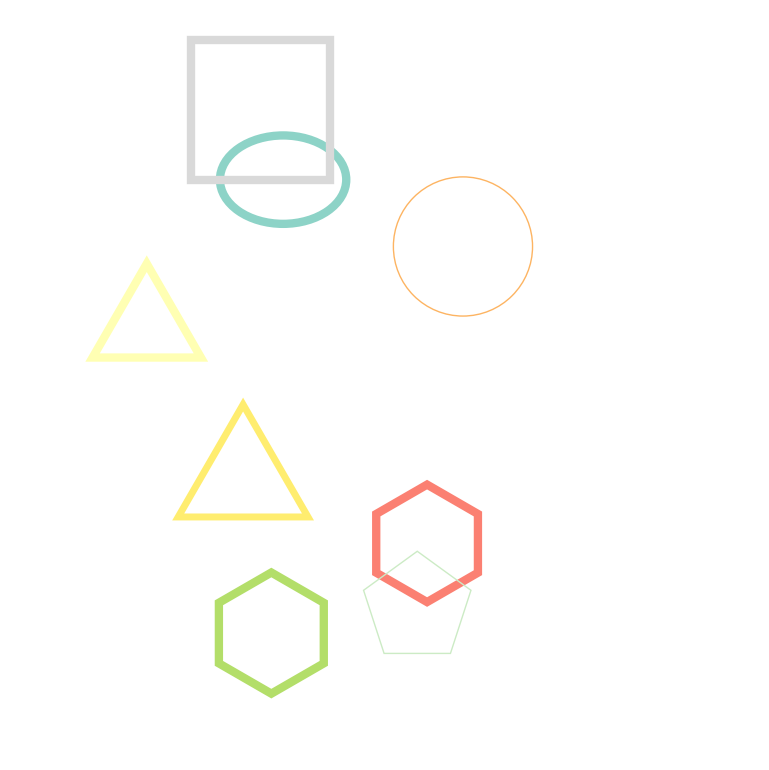[{"shape": "oval", "thickness": 3, "radius": 0.41, "center": [0.368, 0.767]}, {"shape": "triangle", "thickness": 3, "radius": 0.41, "center": [0.191, 0.576]}, {"shape": "hexagon", "thickness": 3, "radius": 0.38, "center": [0.555, 0.294]}, {"shape": "circle", "thickness": 0.5, "radius": 0.45, "center": [0.601, 0.68]}, {"shape": "hexagon", "thickness": 3, "radius": 0.39, "center": [0.352, 0.178]}, {"shape": "square", "thickness": 3, "radius": 0.45, "center": [0.339, 0.857]}, {"shape": "pentagon", "thickness": 0.5, "radius": 0.37, "center": [0.542, 0.211]}, {"shape": "triangle", "thickness": 2.5, "radius": 0.49, "center": [0.316, 0.377]}]